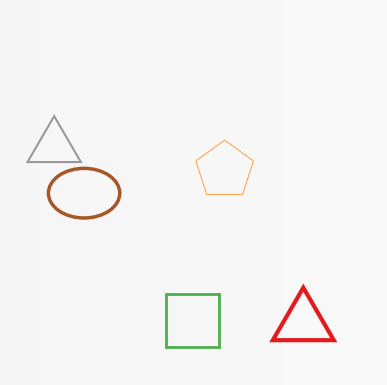[{"shape": "triangle", "thickness": 3, "radius": 0.45, "center": [0.783, 0.162]}, {"shape": "square", "thickness": 2, "radius": 0.34, "center": [0.496, 0.167]}, {"shape": "pentagon", "thickness": 0.5, "radius": 0.39, "center": [0.58, 0.558]}, {"shape": "oval", "thickness": 2.5, "radius": 0.46, "center": [0.217, 0.498]}, {"shape": "triangle", "thickness": 1.5, "radius": 0.4, "center": [0.14, 0.619]}]